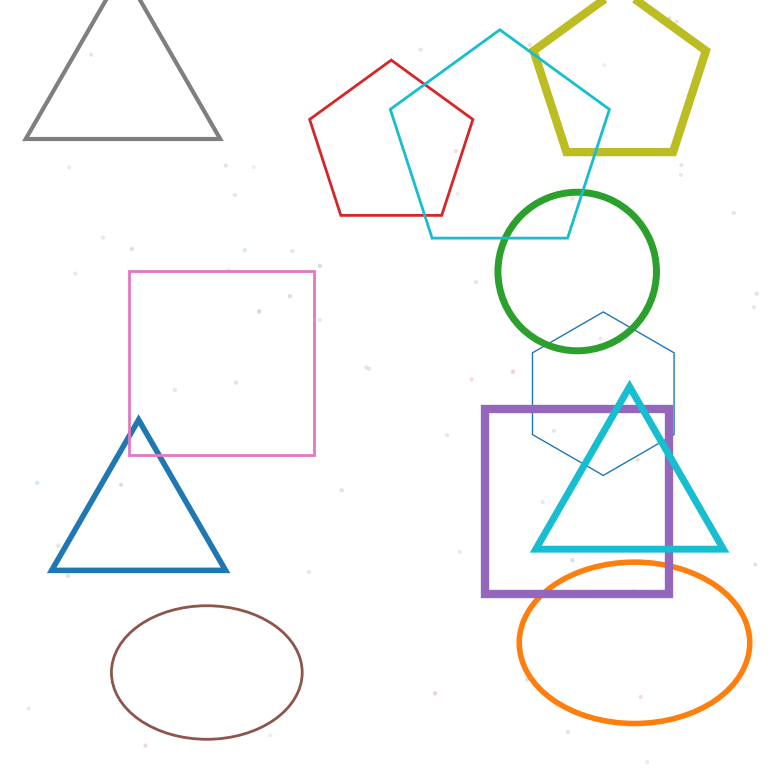[{"shape": "hexagon", "thickness": 0.5, "radius": 0.53, "center": [0.783, 0.489]}, {"shape": "triangle", "thickness": 2, "radius": 0.65, "center": [0.18, 0.324]}, {"shape": "oval", "thickness": 2, "radius": 0.75, "center": [0.824, 0.165]}, {"shape": "circle", "thickness": 2.5, "radius": 0.51, "center": [0.75, 0.647]}, {"shape": "pentagon", "thickness": 1, "radius": 0.56, "center": [0.508, 0.81]}, {"shape": "square", "thickness": 3, "radius": 0.6, "center": [0.75, 0.349]}, {"shape": "oval", "thickness": 1, "radius": 0.62, "center": [0.269, 0.127]}, {"shape": "square", "thickness": 1, "radius": 0.6, "center": [0.287, 0.529]}, {"shape": "triangle", "thickness": 1.5, "radius": 0.73, "center": [0.16, 0.892]}, {"shape": "pentagon", "thickness": 3, "radius": 0.59, "center": [0.805, 0.898]}, {"shape": "triangle", "thickness": 2.5, "radius": 0.7, "center": [0.818, 0.357]}, {"shape": "pentagon", "thickness": 1, "radius": 0.75, "center": [0.649, 0.812]}]